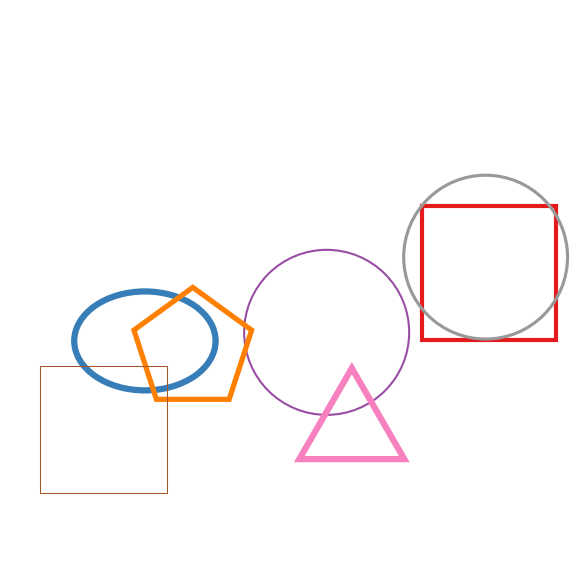[{"shape": "square", "thickness": 2, "radius": 0.58, "center": [0.847, 0.526]}, {"shape": "oval", "thickness": 3, "radius": 0.61, "center": [0.251, 0.409]}, {"shape": "circle", "thickness": 1, "radius": 0.71, "center": [0.566, 0.424]}, {"shape": "pentagon", "thickness": 2.5, "radius": 0.54, "center": [0.334, 0.394]}, {"shape": "square", "thickness": 0.5, "radius": 0.55, "center": [0.179, 0.255]}, {"shape": "triangle", "thickness": 3, "radius": 0.53, "center": [0.609, 0.257]}, {"shape": "circle", "thickness": 1.5, "radius": 0.71, "center": [0.841, 0.554]}]